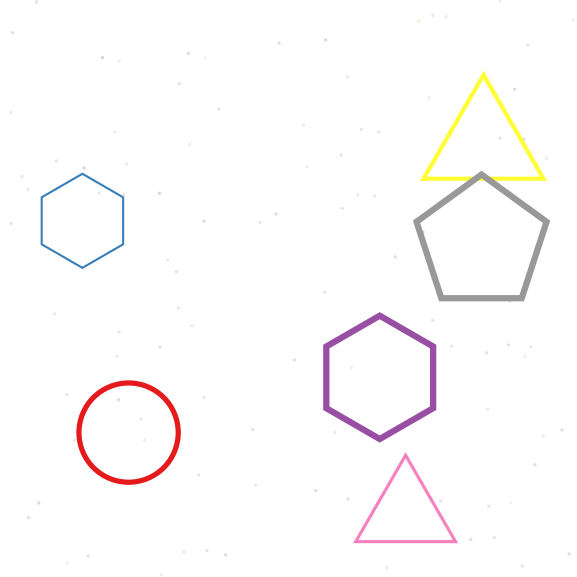[{"shape": "circle", "thickness": 2.5, "radius": 0.43, "center": [0.223, 0.25]}, {"shape": "hexagon", "thickness": 1, "radius": 0.41, "center": [0.143, 0.617]}, {"shape": "hexagon", "thickness": 3, "radius": 0.53, "center": [0.658, 0.346]}, {"shape": "triangle", "thickness": 2, "radius": 0.6, "center": [0.837, 0.75]}, {"shape": "triangle", "thickness": 1.5, "radius": 0.5, "center": [0.702, 0.111]}, {"shape": "pentagon", "thickness": 3, "radius": 0.59, "center": [0.834, 0.578]}]